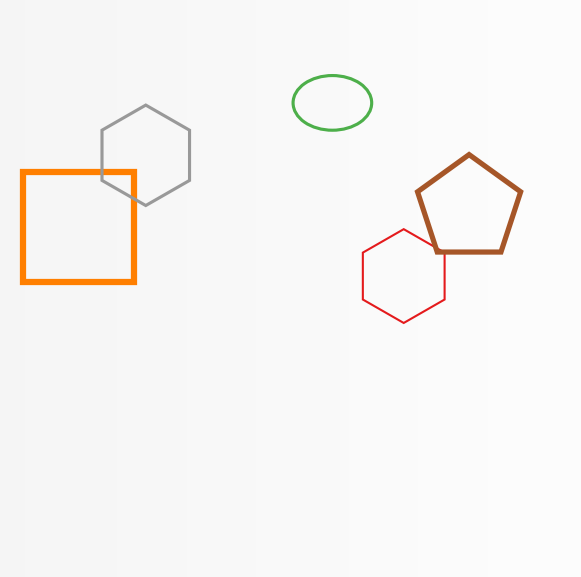[{"shape": "hexagon", "thickness": 1, "radius": 0.41, "center": [0.695, 0.521]}, {"shape": "oval", "thickness": 1.5, "radius": 0.34, "center": [0.572, 0.821]}, {"shape": "square", "thickness": 3, "radius": 0.48, "center": [0.135, 0.606]}, {"shape": "pentagon", "thickness": 2.5, "radius": 0.47, "center": [0.807, 0.638]}, {"shape": "hexagon", "thickness": 1.5, "radius": 0.43, "center": [0.251, 0.73]}]